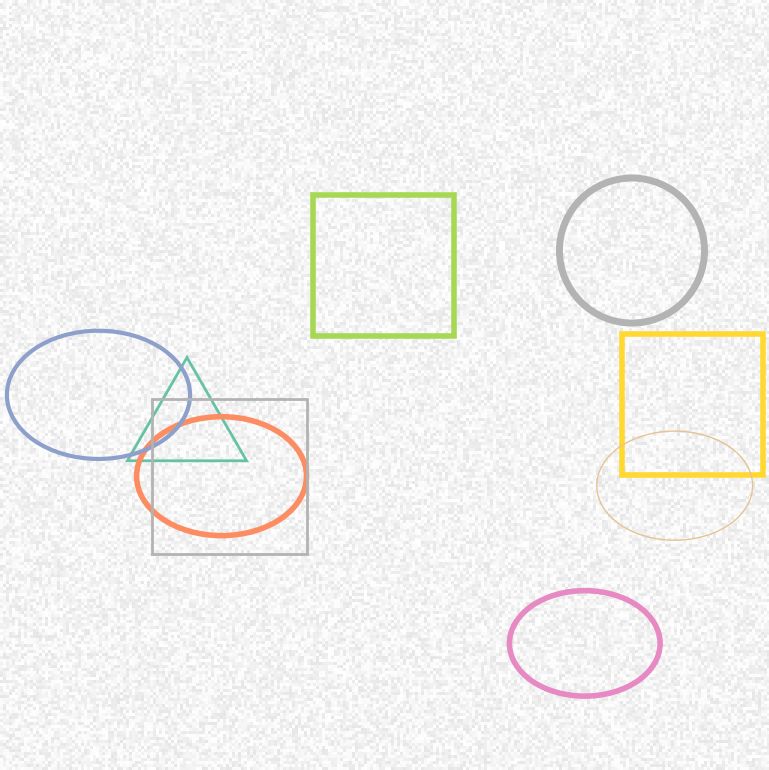[{"shape": "triangle", "thickness": 1, "radius": 0.45, "center": [0.243, 0.446]}, {"shape": "oval", "thickness": 2, "radius": 0.55, "center": [0.288, 0.382]}, {"shape": "oval", "thickness": 1.5, "radius": 0.59, "center": [0.128, 0.487]}, {"shape": "oval", "thickness": 2, "radius": 0.49, "center": [0.759, 0.164]}, {"shape": "square", "thickness": 2, "radius": 0.46, "center": [0.498, 0.655]}, {"shape": "square", "thickness": 2, "radius": 0.46, "center": [0.899, 0.475]}, {"shape": "oval", "thickness": 0.5, "radius": 0.51, "center": [0.876, 0.369]}, {"shape": "circle", "thickness": 2.5, "radius": 0.47, "center": [0.821, 0.675]}, {"shape": "square", "thickness": 1, "radius": 0.5, "center": [0.298, 0.381]}]